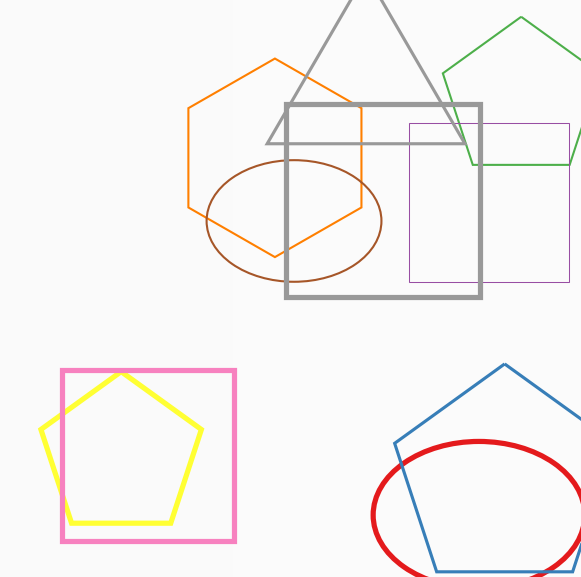[{"shape": "oval", "thickness": 2.5, "radius": 0.91, "center": [0.824, 0.107]}, {"shape": "pentagon", "thickness": 1.5, "radius": 0.99, "center": [0.868, 0.17]}, {"shape": "pentagon", "thickness": 1, "radius": 0.71, "center": [0.897, 0.828]}, {"shape": "square", "thickness": 0.5, "radius": 0.69, "center": [0.842, 0.648]}, {"shape": "hexagon", "thickness": 1, "radius": 0.86, "center": [0.473, 0.726]}, {"shape": "pentagon", "thickness": 2.5, "radius": 0.73, "center": [0.208, 0.211]}, {"shape": "oval", "thickness": 1, "radius": 0.75, "center": [0.506, 0.616]}, {"shape": "square", "thickness": 2.5, "radius": 0.74, "center": [0.254, 0.211]}, {"shape": "square", "thickness": 2.5, "radius": 0.84, "center": [0.659, 0.652]}, {"shape": "triangle", "thickness": 1.5, "radius": 0.98, "center": [0.63, 0.848]}]